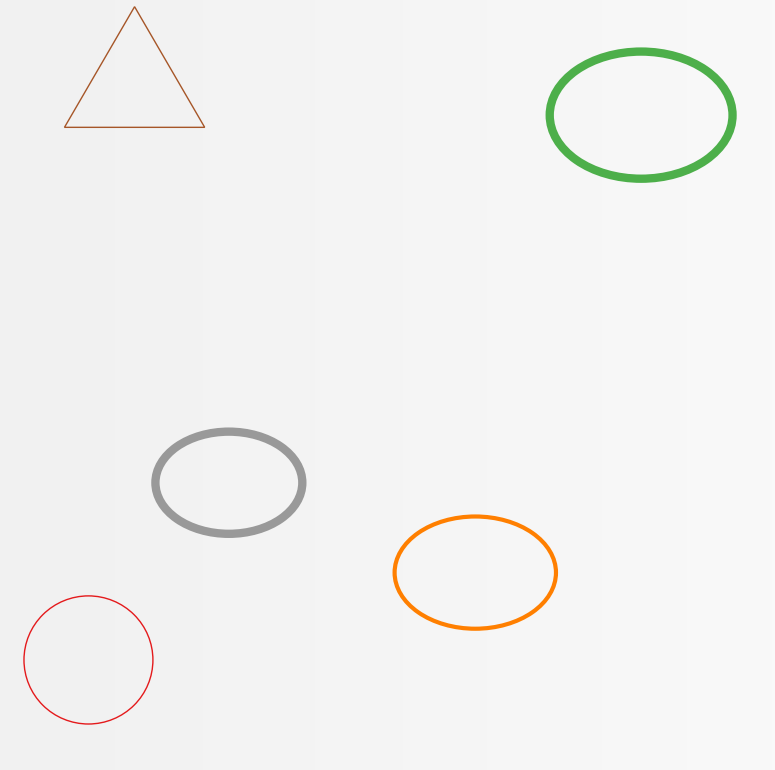[{"shape": "circle", "thickness": 0.5, "radius": 0.42, "center": [0.114, 0.143]}, {"shape": "oval", "thickness": 3, "radius": 0.59, "center": [0.827, 0.85]}, {"shape": "oval", "thickness": 1.5, "radius": 0.52, "center": [0.613, 0.256]}, {"shape": "triangle", "thickness": 0.5, "radius": 0.52, "center": [0.174, 0.887]}, {"shape": "oval", "thickness": 3, "radius": 0.47, "center": [0.295, 0.373]}]